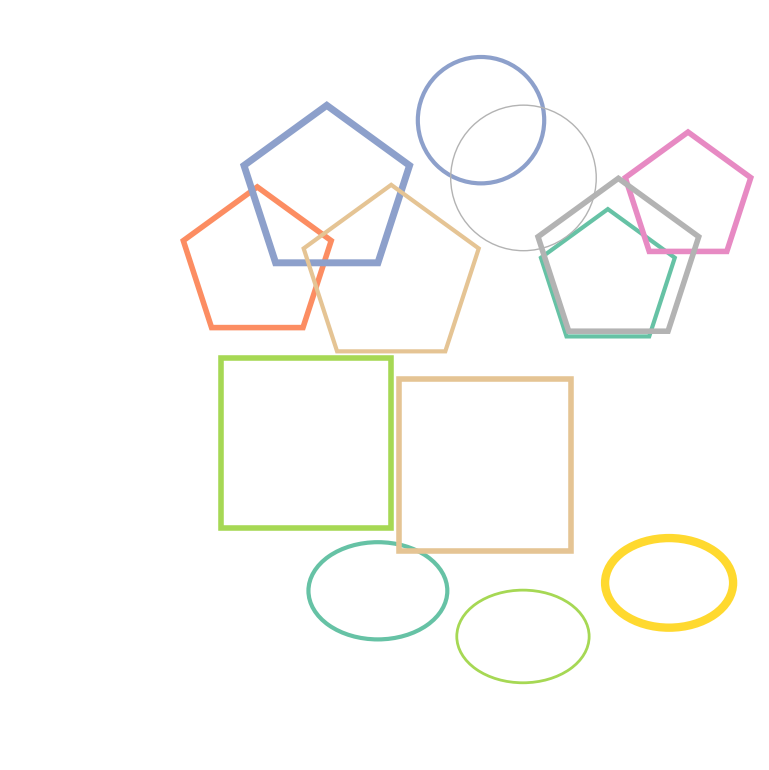[{"shape": "pentagon", "thickness": 1.5, "radius": 0.46, "center": [0.789, 0.637]}, {"shape": "oval", "thickness": 1.5, "radius": 0.45, "center": [0.491, 0.233]}, {"shape": "pentagon", "thickness": 2, "radius": 0.5, "center": [0.334, 0.656]}, {"shape": "pentagon", "thickness": 2.5, "radius": 0.57, "center": [0.424, 0.75]}, {"shape": "circle", "thickness": 1.5, "radius": 0.41, "center": [0.625, 0.844]}, {"shape": "pentagon", "thickness": 2, "radius": 0.43, "center": [0.894, 0.743]}, {"shape": "oval", "thickness": 1, "radius": 0.43, "center": [0.679, 0.173]}, {"shape": "square", "thickness": 2, "radius": 0.55, "center": [0.397, 0.424]}, {"shape": "oval", "thickness": 3, "radius": 0.42, "center": [0.869, 0.243]}, {"shape": "square", "thickness": 2, "radius": 0.56, "center": [0.63, 0.396]}, {"shape": "pentagon", "thickness": 1.5, "radius": 0.6, "center": [0.508, 0.64]}, {"shape": "circle", "thickness": 0.5, "radius": 0.47, "center": [0.68, 0.769]}, {"shape": "pentagon", "thickness": 2, "radius": 0.55, "center": [0.803, 0.659]}]